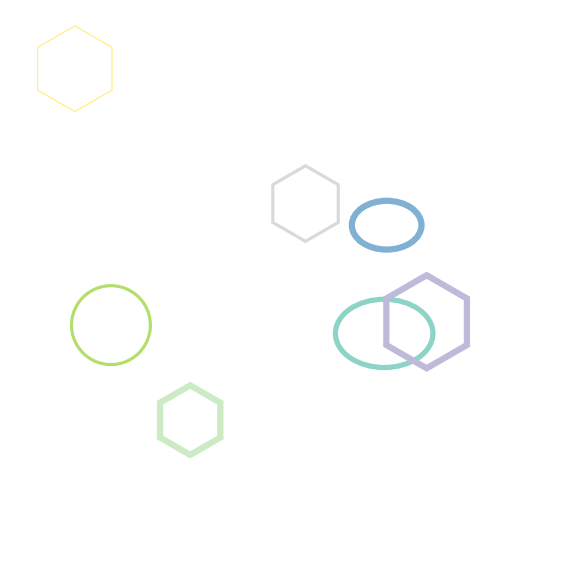[{"shape": "oval", "thickness": 2.5, "radius": 0.42, "center": [0.665, 0.422]}, {"shape": "hexagon", "thickness": 3, "radius": 0.4, "center": [0.739, 0.442]}, {"shape": "oval", "thickness": 3, "radius": 0.3, "center": [0.67, 0.609]}, {"shape": "circle", "thickness": 1.5, "radius": 0.34, "center": [0.192, 0.436]}, {"shape": "hexagon", "thickness": 1.5, "radius": 0.33, "center": [0.529, 0.647]}, {"shape": "hexagon", "thickness": 3, "radius": 0.3, "center": [0.329, 0.272]}, {"shape": "hexagon", "thickness": 0.5, "radius": 0.37, "center": [0.13, 0.88]}]